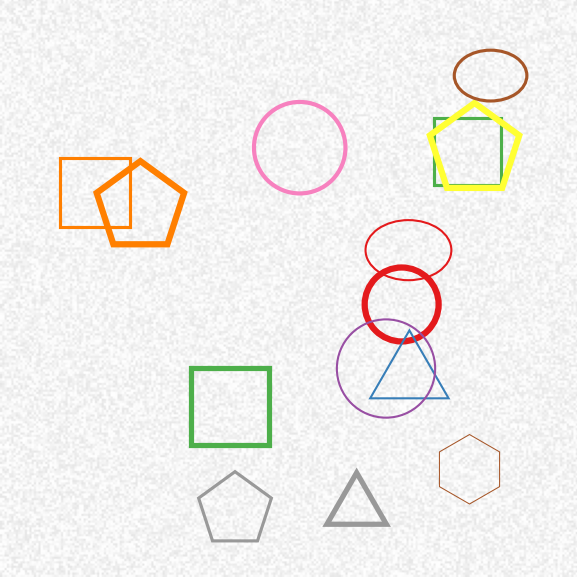[{"shape": "oval", "thickness": 1, "radius": 0.37, "center": [0.707, 0.566]}, {"shape": "circle", "thickness": 3, "radius": 0.32, "center": [0.696, 0.472]}, {"shape": "triangle", "thickness": 1, "radius": 0.39, "center": [0.709, 0.349]}, {"shape": "square", "thickness": 1.5, "radius": 0.29, "center": [0.81, 0.736]}, {"shape": "square", "thickness": 2.5, "radius": 0.33, "center": [0.398, 0.295]}, {"shape": "circle", "thickness": 1, "radius": 0.43, "center": [0.668, 0.361]}, {"shape": "pentagon", "thickness": 3, "radius": 0.4, "center": [0.243, 0.641]}, {"shape": "square", "thickness": 1.5, "radius": 0.3, "center": [0.164, 0.666]}, {"shape": "pentagon", "thickness": 3, "radius": 0.41, "center": [0.822, 0.74]}, {"shape": "hexagon", "thickness": 0.5, "radius": 0.3, "center": [0.813, 0.187]}, {"shape": "oval", "thickness": 1.5, "radius": 0.31, "center": [0.849, 0.868]}, {"shape": "circle", "thickness": 2, "radius": 0.4, "center": [0.519, 0.743]}, {"shape": "triangle", "thickness": 2.5, "radius": 0.3, "center": [0.618, 0.121]}, {"shape": "pentagon", "thickness": 1.5, "radius": 0.33, "center": [0.407, 0.116]}]